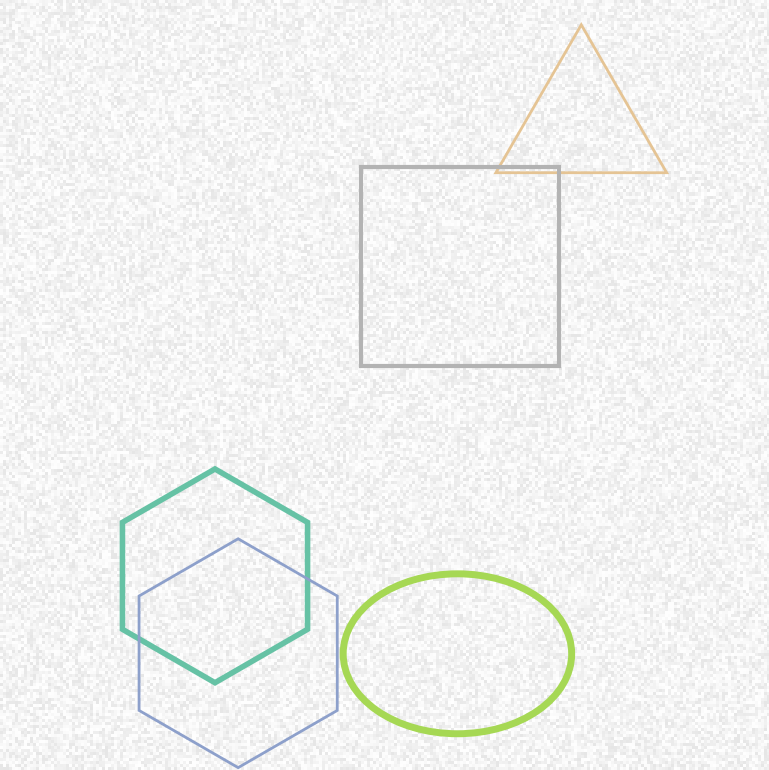[{"shape": "hexagon", "thickness": 2, "radius": 0.69, "center": [0.279, 0.252]}, {"shape": "hexagon", "thickness": 1, "radius": 0.74, "center": [0.309, 0.152]}, {"shape": "oval", "thickness": 2.5, "radius": 0.74, "center": [0.594, 0.151]}, {"shape": "triangle", "thickness": 1, "radius": 0.64, "center": [0.755, 0.84]}, {"shape": "square", "thickness": 1.5, "radius": 0.64, "center": [0.597, 0.654]}]